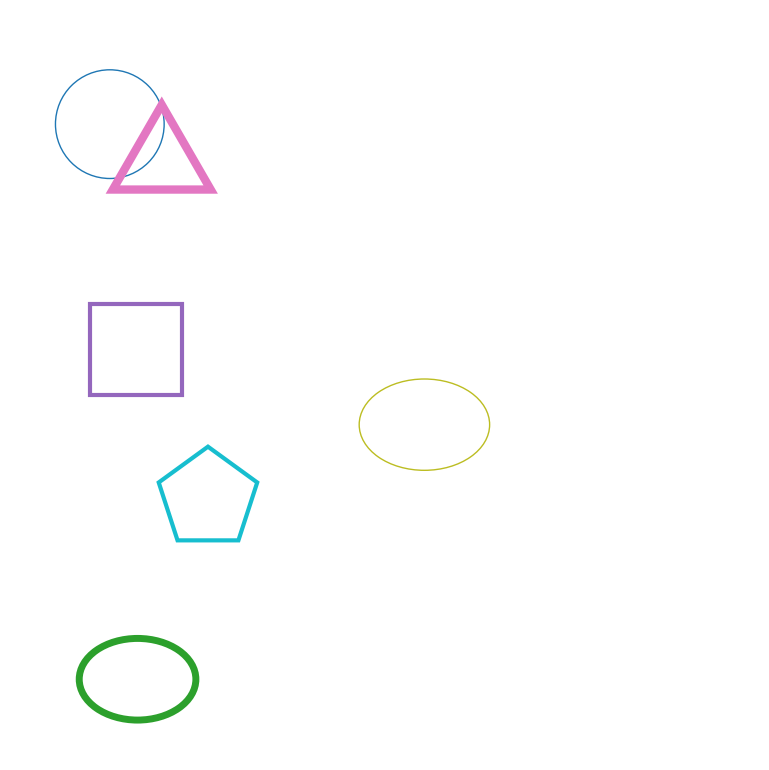[{"shape": "circle", "thickness": 0.5, "radius": 0.35, "center": [0.143, 0.839]}, {"shape": "oval", "thickness": 2.5, "radius": 0.38, "center": [0.179, 0.118]}, {"shape": "square", "thickness": 1.5, "radius": 0.3, "center": [0.177, 0.546]}, {"shape": "triangle", "thickness": 3, "radius": 0.37, "center": [0.21, 0.791]}, {"shape": "oval", "thickness": 0.5, "radius": 0.42, "center": [0.551, 0.448]}, {"shape": "pentagon", "thickness": 1.5, "radius": 0.34, "center": [0.27, 0.353]}]